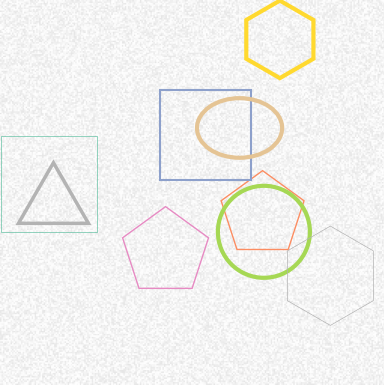[{"shape": "square", "thickness": 0.5, "radius": 0.62, "center": [0.126, 0.521]}, {"shape": "pentagon", "thickness": 1, "radius": 0.57, "center": [0.682, 0.444]}, {"shape": "square", "thickness": 1.5, "radius": 0.59, "center": [0.533, 0.648]}, {"shape": "pentagon", "thickness": 1, "radius": 0.59, "center": [0.43, 0.346]}, {"shape": "circle", "thickness": 3, "radius": 0.6, "center": [0.685, 0.398]}, {"shape": "hexagon", "thickness": 3, "radius": 0.5, "center": [0.727, 0.898]}, {"shape": "oval", "thickness": 3, "radius": 0.55, "center": [0.622, 0.668]}, {"shape": "triangle", "thickness": 2.5, "radius": 0.52, "center": [0.139, 0.472]}, {"shape": "hexagon", "thickness": 0.5, "radius": 0.65, "center": [0.858, 0.284]}]